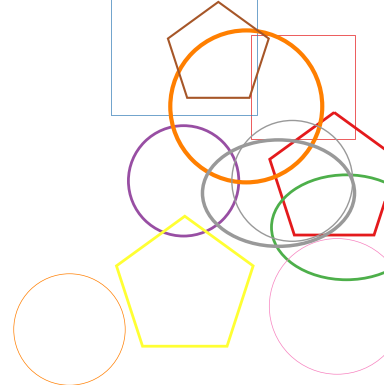[{"shape": "square", "thickness": 0.5, "radius": 0.68, "center": [0.786, 0.773]}, {"shape": "pentagon", "thickness": 2, "radius": 0.88, "center": [0.868, 0.532]}, {"shape": "square", "thickness": 0.5, "radius": 0.95, "center": [0.478, 0.891]}, {"shape": "oval", "thickness": 2, "radius": 0.97, "center": [0.9, 0.41]}, {"shape": "circle", "thickness": 2, "radius": 0.72, "center": [0.477, 0.53]}, {"shape": "circle", "thickness": 3, "radius": 0.99, "center": [0.64, 0.724]}, {"shape": "circle", "thickness": 0.5, "radius": 0.72, "center": [0.18, 0.144]}, {"shape": "pentagon", "thickness": 2, "radius": 0.93, "center": [0.48, 0.252]}, {"shape": "pentagon", "thickness": 1.5, "radius": 0.69, "center": [0.567, 0.857]}, {"shape": "circle", "thickness": 0.5, "radius": 0.88, "center": [0.876, 0.204]}, {"shape": "circle", "thickness": 1, "radius": 0.78, "center": [0.759, 0.53]}, {"shape": "oval", "thickness": 2.5, "radius": 0.99, "center": [0.723, 0.498]}]